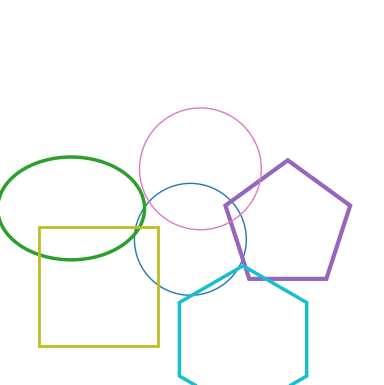[{"shape": "circle", "thickness": 1, "radius": 0.73, "center": [0.494, 0.378]}, {"shape": "oval", "thickness": 2.5, "radius": 0.95, "center": [0.185, 0.459]}, {"shape": "pentagon", "thickness": 3, "radius": 0.85, "center": [0.748, 0.413]}, {"shape": "circle", "thickness": 1, "radius": 0.79, "center": [0.521, 0.561]}, {"shape": "square", "thickness": 2, "radius": 0.77, "center": [0.257, 0.257]}, {"shape": "hexagon", "thickness": 2.5, "radius": 0.95, "center": [0.631, 0.119]}]